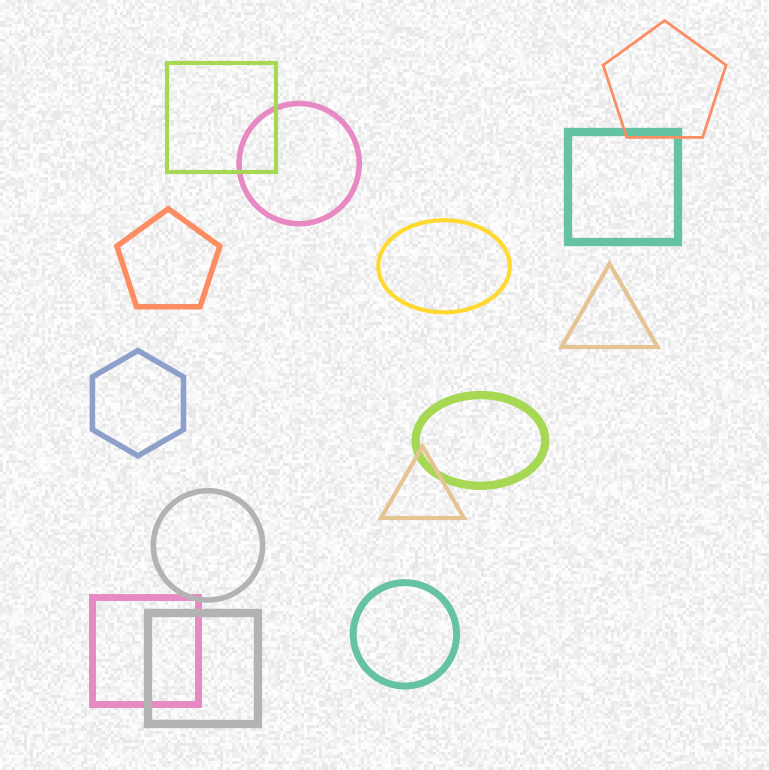[{"shape": "circle", "thickness": 2.5, "radius": 0.34, "center": [0.526, 0.176]}, {"shape": "square", "thickness": 3, "radius": 0.36, "center": [0.809, 0.757]}, {"shape": "pentagon", "thickness": 2, "radius": 0.35, "center": [0.219, 0.659]}, {"shape": "pentagon", "thickness": 1, "radius": 0.42, "center": [0.863, 0.889]}, {"shape": "hexagon", "thickness": 2, "radius": 0.34, "center": [0.179, 0.476]}, {"shape": "square", "thickness": 2.5, "radius": 0.35, "center": [0.188, 0.155]}, {"shape": "circle", "thickness": 2, "radius": 0.39, "center": [0.389, 0.788]}, {"shape": "square", "thickness": 1.5, "radius": 0.35, "center": [0.287, 0.847]}, {"shape": "oval", "thickness": 3, "radius": 0.42, "center": [0.624, 0.428]}, {"shape": "oval", "thickness": 1.5, "radius": 0.43, "center": [0.577, 0.654]}, {"shape": "triangle", "thickness": 1.5, "radius": 0.31, "center": [0.549, 0.358]}, {"shape": "triangle", "thickness": 1.5, "radius": 0.36, "center": [0.792, 0.585]}, {"shape": "square", "thickness": 3, "radius": 0.36, "center": [0.264, 0.132]}, {"shape": "circle", "thickness": 2, "radius": 0.35, "center": [0.27, 0.292]}]